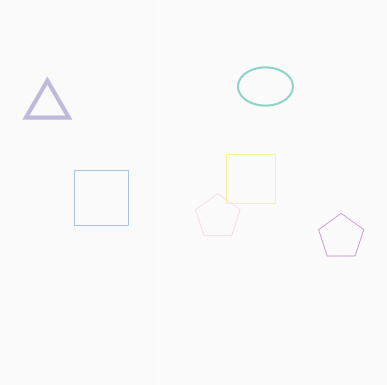[{"shape": "oval", "thickness": 1.5, "radius": 0.35, "center": [0.685, 0.775]}, {"shape": "triangle", "thickness": 3, "radius": 0.32, "center": [0.122, 0.727]}, {"shape": "square", "thickness": 0.5, "radius": 0.35, "center": [0.261, 0.487]}, {"shape": "pentagon", "thickness": 0.5, "radius": 0.3, "center": [0.562, 0.437]}, {"shape": "pentagon", "thickness": 0.5, "radius": 0.31, "center": [0.88, 0.385]}, {"shape": "square", "thickness": 0.5, "radius": 0.32, "center": [0.646, 0.537]}]